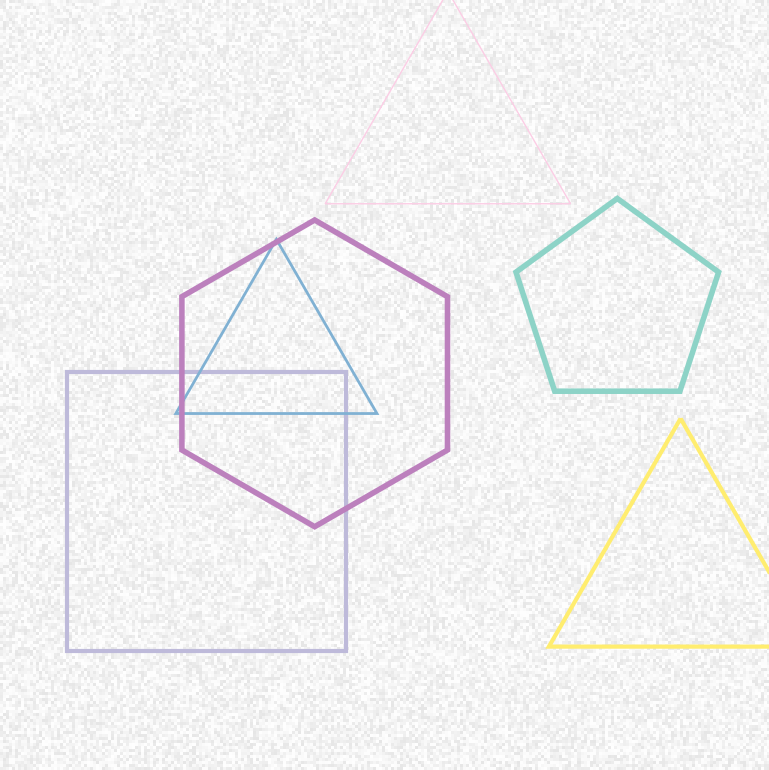[{"shape": "pentagon", "thickness": 2, "radius": 0.69, "center": [0.802, 0.604]}, {"shape": "square", "thickness": 1.5, "radius": 0.91, "center": [0.268, 0.336]}, {"shape": "triangle", "thickness": 1, "radius": 0.75, "center": [0.359, 0.538]}, {"shape": "triangle", "thickness": 0.5, "radius": 0.92, "center": [0.582, 0.827]}, {"shape": "hexagon", "thickness": 2, "radius": 1.0, "center": [0.409, 0.515]}, {"shape": "triangle", "thickness": 1.5, "radius": 0.99, "center": [0.884, 0.259]}]